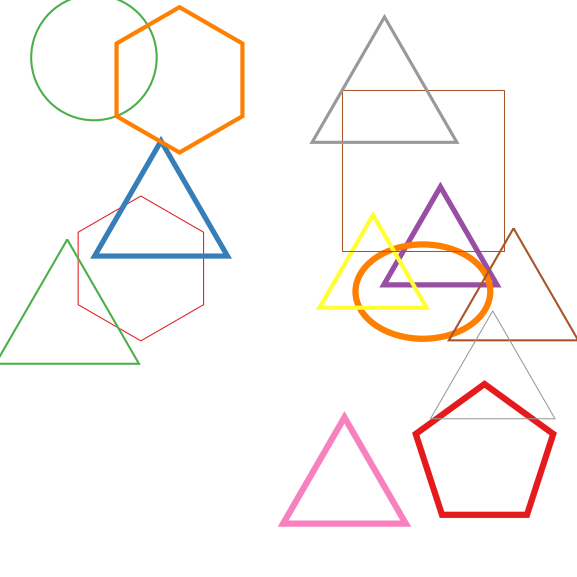[{"shape": "hexagon", "thickness": 0.5, "radius": 0.63, "center": [0.244, 0.534]}, {"shape": "pentagon", "thickness": 3, "radius": 0.63, "center": [0.839, 0.209]}, {"shape": "triangle", "thickness": 2.5, "radius": 0.66, "center": [0.279, 0.622]}, {"shape": "triangle", "thickness": 1, "radius": 0.72, "center": [0.116, 0.441]}, {"shape": "circle", "thickness": 1, "radius": 0.54, "center": [0.163, 0.9]}, {"shape": "triangle", "thickness": 2.5, "radius": 0.57, "center": [0.763, 0.562]}, {"shape": "hexagon", "thickness": 2, "radius": 0.63, "center": [0.311, 0.861]}, {"shape": "oval", "thickness": 3, "radius": 0.58, "center": [0.732, 0.494]}, {"shape": "triangle", "thickness": 2, "radius": 0.54, "center": [0.646, 0.52]}, {"shape": "triangle", "thickness": 1, "radius": 0.65, "center": [0.889, 0.474]}, {"shape": "square", "thickness": 0.5, "radius": 0.7, "center": [0.732, 0.704]}, {"shape": "triangle", "thickness": 3, "radius": 0.61, "center": [0.596, 0.154]}, {"shape": "triangle", "thickness": 1.5, "radius": 0.72, "center": [0.666, 0.825]}, {"shape": "triangle", "thickness": 0.5, "radius": 0.62, "center": [0.853, 0.336]}]